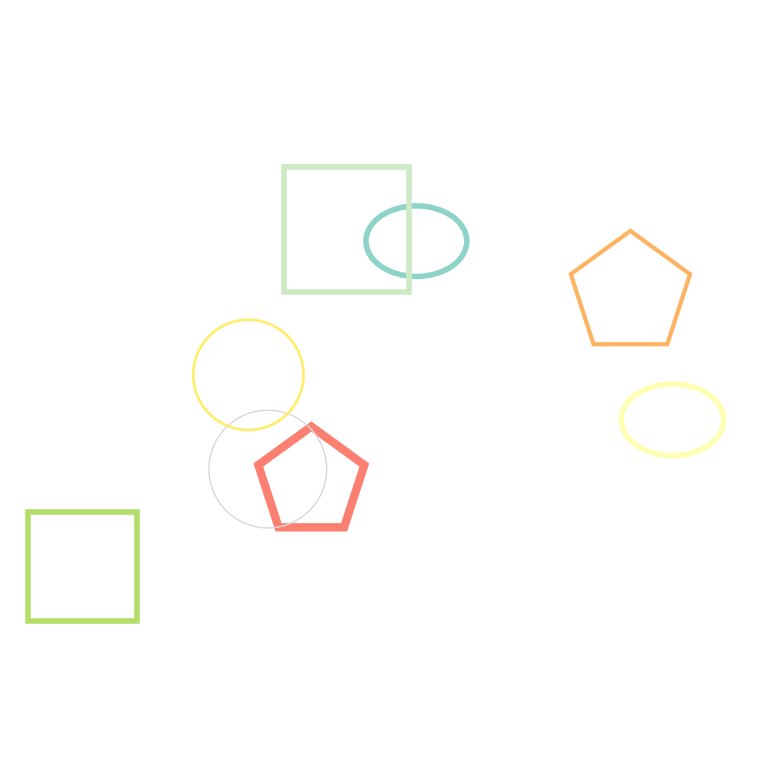[{"shape": "oval", "thickness": 2, "radius": 0.33, "center": [0.541, 0.687]}, {"shape": "oval", "thickness": 2, "radius": 0.33, "center": [0.873, 0.455]}, {"shape": "pentagon", "thickness": 3, "radius": 0.36, "center": [0.404, 0.374]}, {"shape": "pentagon", "thickness": 1.5, "radius": 0.41, "center": [0.819, 0.619]}, {"shape": "square", "thickness": 2, "radius": 0.35, "center": [0.107, 0.264]}, {"shape": "circle", "thickness": 0.5, "radius": 0.38, "center": [0.348, 0.391]}, {"shape": "square", "thickness": 2, "radius": 0.41, "center": [0.45, 0.701]}, {"shape": "circle", "thickness": 1, "radius": 0.36, "center": [0.323, 0.513]}]